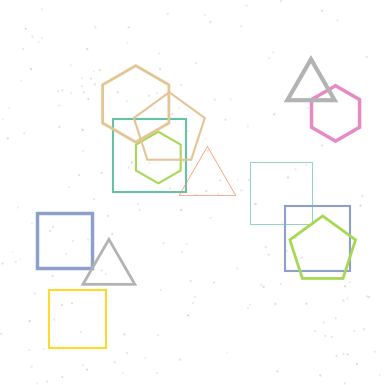[{"shape": "square", "thickness": 1.5, "radius": 0.48, "center": [0.387, 0.596]}, {"shape": "square", "thickness": 0.5, "radius": 0.4, "center": [0.729, 0.499]}, {"shape": "triangle", "thickness": 0.5, "radius": 0.42, "center": [0.539, 0.535]}, {"shape": "square", "thickness": 2.5, "radius": 0.36, "center": [0.168, 0.375]}, {"shape": "square", "thickness": 1.5, "radius": 0.43, "center": [0.825, 0.38]}, {"shape": "hexagon", "thickness": 2.5, "radius": 0.36, "center": [0.872, 0.705]}, {"shape": "pentagon", "thickness": 2, "radius": 0.45, "center": [0.838, 0.349]}, {"shape": "hexagon", "thickness": 1.5, "radius": 0.34, "center": [0.411, 0.591]}, {"shape": "square", "thickness": 1.5, "radius": 0.37, "center": [0.201, 0.172]}, {"shape": "pentagon", "thickness": 1.5, "radius": 0.48, "center": [0.44, 0.663]}, {"shape": "hexagon", "thickness": 2, "radius": 0.5, "center": [0.353, 0.73]}, {"shape": "triangle", "thickness": 2, "radius": 0.39, "center": [0.283, 0.3]}, {"shape": "triangle", "thickness": 3, "radius": 0.35, "center": [0.808, 0.775]}]